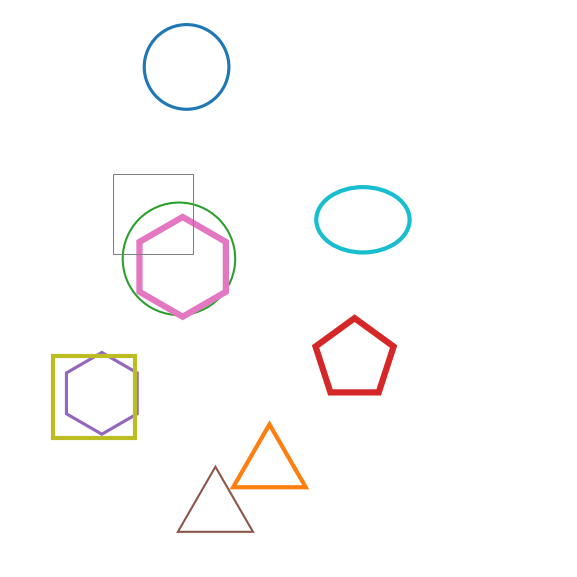[{"shape": "circle", "thickness": 1.5, "radius": 0.37, "center": [0.323, 0.883]}, {"shape": "triangle", "thickness": 2, "radius": 0.36, "center": [0.467, 0.192]}, {"shape": "circle", "thickness": 1, "radius": 0.49, "center": [0.31, 0.551]}, {"shape": "pentagon", "thickness": 3, "radius": 0.36, "center": [0.614, 0.377]}, {"shape": "hexagon", "thickness": 1.5, "radius": 0.35, "center": [0.176, 0.318]}, {"shape": "triangle", "thickness": 1, "radius": 0.38, "center": [0.373, 0.116]}, {"shape": "hexagon", "thickness": 3, "radius": 0.43, "center": [0.316, 0.537]}, {"shape": "square", "thickness": 0.5, "radius": 0.35, "center": [0.265, 0.628]}, {"shape": "square", "thickness": 2, "radius": 0.36, "center": [0.163, 0.312]}, {"shape": "oval", "thickness": 2, "radius": 0.4, "center": [0.628, 0.619]}]